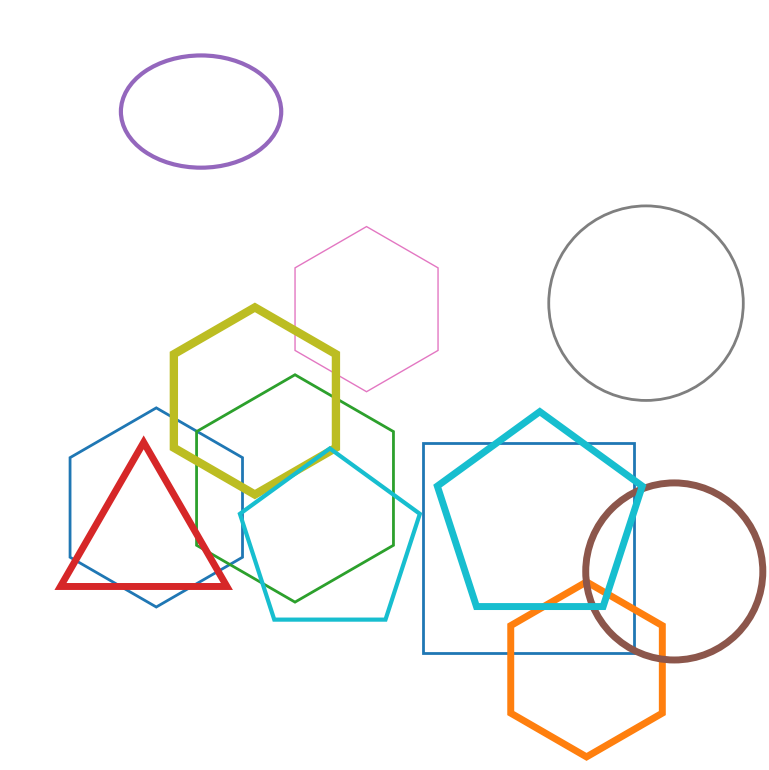[{"shape": "hexagon", "thickness": 1, "radius": 0.65, "center": [0.203, 0.341]}, {"shape": "square", "thickness": 1, "radius": 0.68, "center": [0.687, 0.288]}, {"shape": "hexagon", "thickness": 2.5, "radius": 0.57, "center": [0.762, 0.131]}, {"shape": "hexagon", "thickness": 1, "radius": 0.74, "center": [0.383, 0.366]}, {"shape": "triangle", "thickness": 2.5, "radius": 0.62, "center": [0.187, 0.301]}, {"shape": "oval", "thickness": 1.5, "radius": 0.52, "center": [0.261, 0.855]}, {"shape": "circle", "thickness": 2.5, "radius": 0.57, "center": [0.876, 0.258]}, {"shape": "hexagon", "thickness": 0.5, "radius": 0.54, "center": [0.476, 0.599]}, {"shape": "circle", "thickness": 1, "radius": 0.63, "center": [0.839, 0.606]}, {"shape": "hexagon", "thickness": 3, "radius": 0.61, "center": [0.331, 0.479]}, {"shape": "pentagon", "thickness": 2.5, "radius": 0.7, "center": [0.701, 0.325]}, {"shape": "pentagon", "thickness": 1.5, "radius": 0.61, "center": [0.428, 0.295]}]